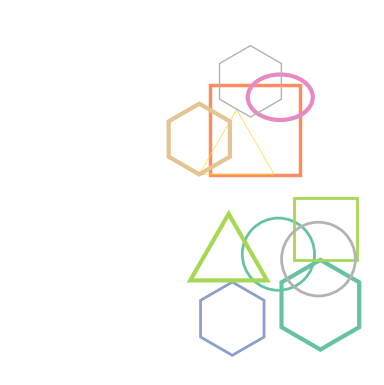[{"shape": "hexagon", "thickness": 3, "radius": 0.58, "center": [0.832, 0.208]}, {"shape": "circle", "thickness": 2, "radius": 0.47, "center": [0.723, 0.34]}, {"shape": "square", "thickness": 2.5, "radius": 0.58, "center": [0.662, 0.662]}, {"shape": "hexagon", "thickness": 2, "radius": 0.48, "center": [0.603, 0.172]}, {"shape": "oval", "thickness": 3, "radius": 0.42, "center": [0.728, 0.747]}, {"shape": "square", "thickness": 2, "radius": 0.4, "center": [0.845, 0.405]}, {"shape": "triangle", "thickness": 3, "radius": 0.58, "center": [0.594, 0.329]}, {"shape": "triangle", "thickness": 0.5, "radius": 0.56, "center": [0.615, 0.604]}, {"shape": "hexagon", "thickness": 3, "radius": 0.46, "center": [0.518, 0.639]}, {"shape": "circle", "thickness": 2, "radius": 0.48, "center": [0.827, 0.327]}, {"shape": "hexagon", "thickness": 1, "radius": 0.46, "center": [0.651, 0.789]}]